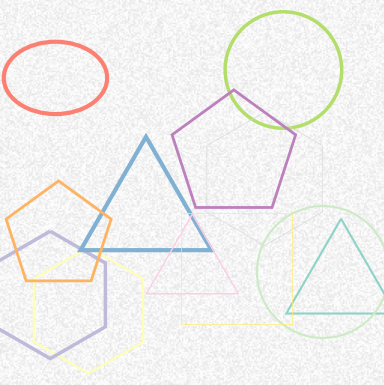[{"shape": "triangle", "thickness": 1.5, "radius": 0.82, "center": [0.886, 0.268]}, {"shape": "hexagon", "thickness": 1.5, "radius": 0.82, "center": [0.23, 0.194]}, {"shape": "hexagon", "thickness": 2.5, "radius": 0.83, "center": [0.13, 0.234]}, {"shape": "oval", "thickness": 3, "radius": 0.67, "center": [0.144, 0.798]}, {"shape": "triangle", "thickness": 3, "radius": 0.98, "center": [0.379, 0.448]}, {"shape": "pentagon", "thickness": 2, "radius": 0.72, "center": [0.152, 0.387]}, {"shape": "circle", "thickness": 2.5, "radius": 0.76, "center": [0.736, 0.818]}, {"shape": "triangle", "thickness": 1, "radius": 0.69, "center": [0.5, 0.306]}, {"shape": "hexagon", "thickness": 0.5, "radius": 0.87, "center": [0.687, 0.535]}, {"shape": "pentagon", "thickness": 2, "radius": 0.84, "center": [0.607, 0.598]}, {"shape": "circle", "thickness": 1.5, "radius": 0.86, "center": [0.839, 0.294]}, {"shape": "square", "thickness": 0.5, "radius": 0.72, "center": [0.614, 0.303]}]